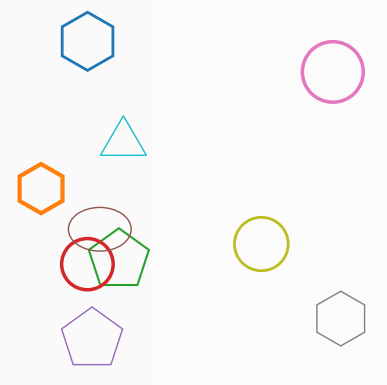[{"shape": "hexagon", "thickness": 2, "radius": 0.38, "center": [0.226, 0.893]}, {"shape": "hexagon", "thickness": 3, "radius": 0.32, "center": [0.106, 0.51]}, {"shape": "pentagon", "thickness": 1.5, "radius": 0.41, "center": [0.307, 0.326]}, {"shape": "circle", "thickness": 2.5, "radius": 0.33, "center": [0.226, 0.314]}, {"shape": "pentagon", "thickness": 1, "radius": 0.41, "center": [0.238, 0.12]}, {"shape": "oval", "thickness": 1, "radius": 0.41, "center": [0.258, 0.405]}, {"shape": "circle", "thickness": 2.5, "radius": 0.39, "center": [0.859, 0.813]}, {"shape": "hexagon", "thickness": 1, "radius": 0.35, "center": [0.879, 0.173]}, {"shape": "circle", "thickness": 2, "radius": 0.35, "center": [0.674, 0.366]}, {"shape": "triangle", "thickness": 1, "radius": 0.34, "center": [0.318, 0.631]}]